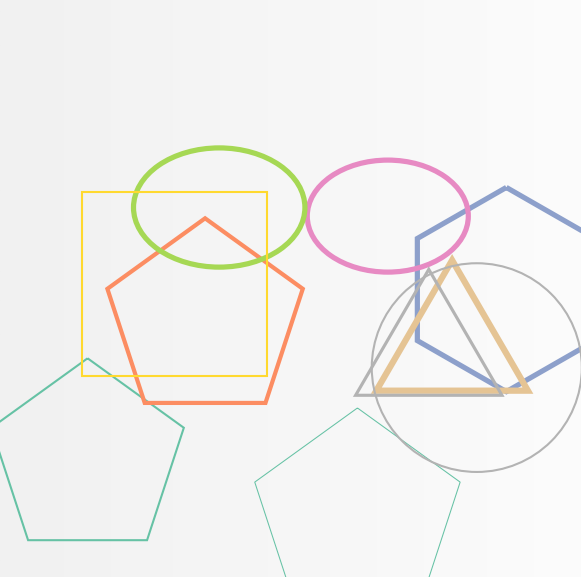[{"shape": "pentagon", "thickness": 0.5, "radius": 0.93, "center": [0.615, 0.107]}, {"shape": "pentagon", "thickness": 1, "radius": 0.87, "center": [0.151, 0.205]}, {"shape": "pentagon", "thickness": 2, "radius": 0.88, "center": [0.353, 0.444]}, {"shape": "hexagon", "thickness": 2.5, "radius": 0.88, "center": [0.871, 0.498]}, {"shape": "oval", "thickness": 2.5, "radius": 0.69, "center": [0.667, 0.625]}, {"shape": "oval", "thickness": 2.5, "radius": 0.74, "center": [0.377, 0.64]}, {"shape": "square", "thickness": 1, "radius": 0.8, "center": [0.3, 0.507]}, {"shape": "triangle", "thickness": 3, "radius": 0.75, "center": [0.778, 0.398]}, {"shape": "triangle", "thickness": 1.5, "radius": 0.73, "center": [0.738, 0.387]}, {"shape": "circle", "thickness": 1, "radius": 0.9, "center": [0.82, 0.363]}]